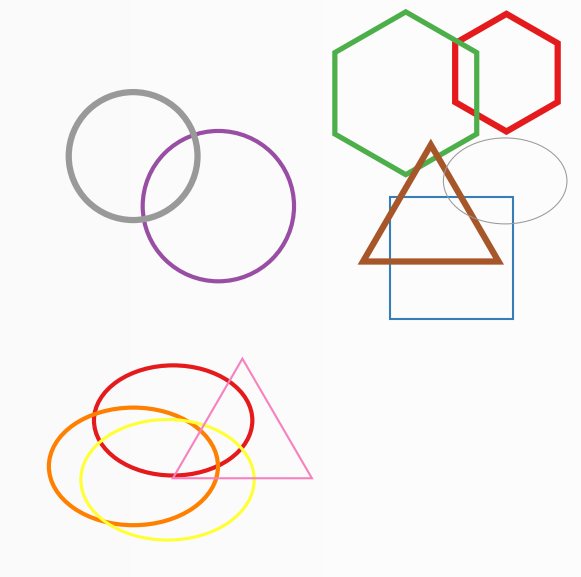[{"shape": "hexagon", "thickness": 3, "radius": 0.51, "center": [0.871, 0.873]}, {"shape": "oval", "thickness": 2, "radius": 0.68, "center": [0.298, 0.271]}, {"shape": "square", "thickness": 1, "radius": 0.53, "center": [0.777, 0.552]}, {"shape": "hexagon", "thickness": 2.5, "radius": 0.7, "center": [0.698, 0.838]}, {"shape": "circle", "thickness": 2, "radius": 0.65, "center": [0.376, 0.642]}, {"shape": "oval", "thickness": 2, "radius": 0.73, "center": [0.23, 0.192]}, {"shape": "oval", "thickness": 1.5, "radius": 0.75, "center": [0.288, 0.168]}, {"shape": "triangle", "thickness": 3, "radius": 0.67, "center": [0.741, 0.614]}, {"shape": "triangle", "thickness": 1, "radius": 0.69, "center": [0.417, 0.24]}, {"shape": "oval", "thickness": 0.5, "radius": 0.53, "center": [0.869, 0.686]}, {"shape": "circle", "thickness": 3, "radius": 0.55, "center": [0.229, 0.729]}]